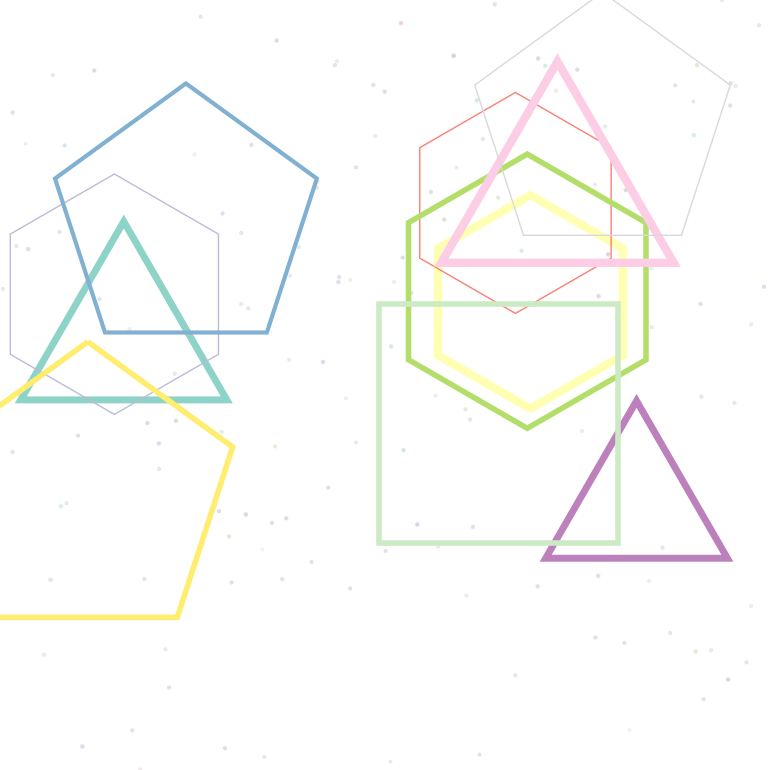[{"shape": "triangle", "thickness": 2.5, "radius": 0.77, "center": [0.161, 0.558]}, {"shape": "hexagon", "thickness": 3, "radius": 0.69, "center": [0.689, 0.608]}, {"shape": "hexagon", "thickness": 0.5, "radius": 0.78, "center": [0.149, 0.618]}, {"shape": "hexagon", "thickness": 0.5, "radius": 0.72, "center": [0.669, 0.736]}, {"shape": "pentagon", "thickness": 1.5, "radius": 0.89, "center": [0.241, 0.713]}, {"shape": "hexagon", "thickness": 2, "radius": 0.89, "center": [0.685, 0.622]}, {"shape": "triangle", "thickness": 3, "radius": 0.87, "center": [0.724, 0.746]}, {"shape": "pentagon", "thickness": 0.5, "radius": 0.87, "center": [0.782, 0.836]}, {"shape": "triangle", "thickness": 2.5, "radius": 0.68, "center": [0.827, 0.343]}, {"shape": "square", "thickness": 2, "radius": 0.78, "center": [0.648, 0.45]}, {"shape": "pentagon", "thickness": 2, "radius": 0.99, "center": [0.114, 0.358]}]